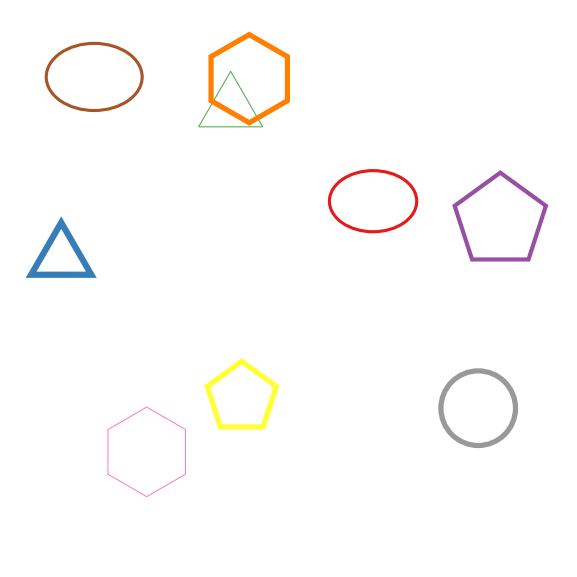[{"shape": "oval", "thickness": 1.5, "radius": 0.38, "center": [0.646, 0.651]}, {"shape": "triangle", "thickness": 3, "radius": 0.3, "center": [0.106, 0.553]}, {"shape": "triangle", "thickness": 0.5, "radius": 0.32, "center": [0.399, 0.812]}, {"shape": "pentagon", "thickness": 2, "radius": 0.42, "center": [0.866, 0.617]}, {"shape": "hexagon", "thickness": 2.5, "radius": 0.38, "center": [0.432, 0.863]}, {"shape": "pentagon", "thickness": 2.5, "radius": 0.31, "center": [0.419, 0.311]}, {"shape": "oval", "thickness": 1.5, "radius": 0.42, "center": [0.163, 0.866]}, {"shape": "hexagon", "thickness": 0.5, "radius": 0.39, "center": [0.254, 0.217]}, {"shape": "circle", "thickness": 2.5, "radius": 0.32, "center": [0.828, 0.292]}]